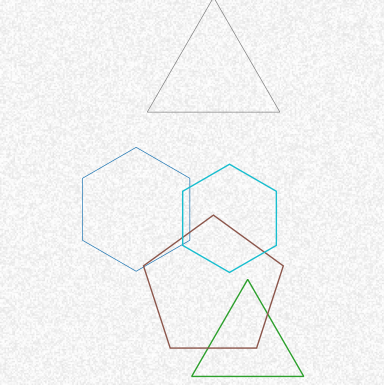[{"shape": "hexagon", "thickness": 0.5, "radius": 0.8, "center": [0.354, 0.456]}, {"shape": "triangle", "thickness": 1, "radius": 0.84, "center": [0.643, 0.106]}, {"shape": "pentagon", "thickness": 1, "radius": 0.95, "center": [0.554, 0.25]}, {"shape": "triangle", "thickness": 0.5, "radius": 0.99, "center": [0.555, 0.808]}, {"shape": "hexagon", "thickness": 1, "radius": 0.7, "center": [0.596, 0.433]}]